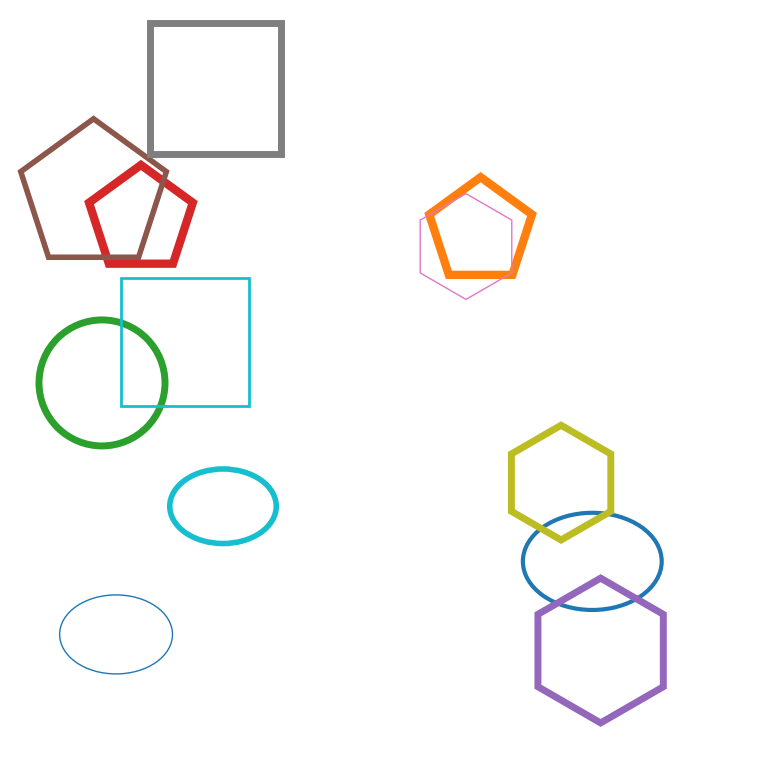[{"shape": "oval", "thickness": 0.5, "radius": 0.37, "center": [0.151, 0.176]}, {"shape": "oval", "thickness": 1.5, "radius": 0.45, "center": [0.769, 0.271]}, {"shape": "pentagon", "thickness": 3, "radius": 0.35, "center": [0.624, 0.7]}, {"shape": "circle", "thickness": 2.5, "radius": 0.41, "center": [0.132, 0.503]}, {"shape": "pentagon", "thickness": 3, "radius": 0.35, "center": [0.183, 0.715]}, {"shape": "hexagon", "thickness": 2.5, "radius": 0.47, "center": [0.78, 0.155]}, {"shape": "pentagon", "thickness": 2, "radius": 0.5, "center": [0.122, 0.746]}, {"shape": "hexagon", "thickness": 0.5, "radius": 0.34, "center": [0.605, 0.68]}, {"shape": "square", "thickness": 2.5, "radius": 0.43, "center": [0.28, 0.885]}, {"shape": "hexagon", "thickness": 2.5, "radius": 0.37, "center": [0.729, 0.373]}, {"shape": "oval", "thickness": 2, "radius": 0.35, "center": [0.29, 0.343]}, {"shape": "square", "thickness": 1, "radius": 0.41, "center": [0.241, 0.556]}]